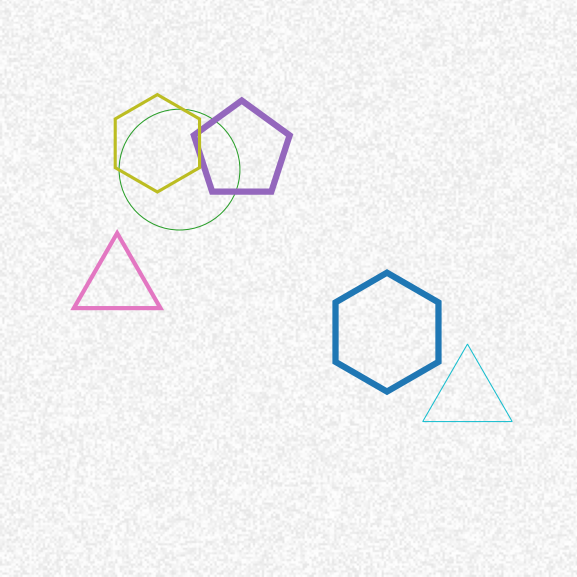[{"shape": "hexagon", "thickness": 3, "radius": 0.51, "center": [0.67, 0.424]}, {"shape": "circle", "thickness": 0.5, "radius": 0.52, "center": [0.311, 0.705]}, {"shape": "pentagon", "thickness": 3, "radius": 0.44, "center": [0.419, 0.738]}, {"shape": "triangle", "thickness": 2, "radius": 0.43, "center": [0.203, 0.509]}, {"shape": "hexagon", "thickness": 1.5, "radius": 0.42, "center": [0.273, 0.751]}, {"shape": "triangle", "thickness": 0.5, "radius": 0.45, "center": [0.809, 0.314]}]